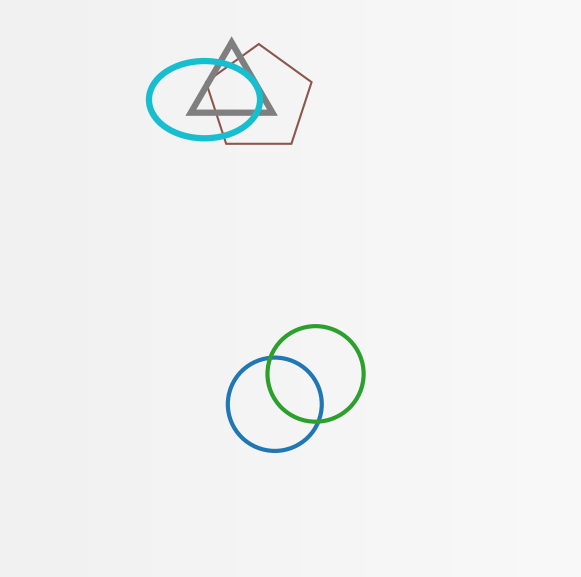[{"shape": "circle", "thickness": 2, "radius": 0.4, "center": [0.473, 0.299]}, {"shape": "circle", "thickness": 2, "radius": 0.41, "center": [0.543, 0.352]}, {"shape": "pentagon", "thickness": 1, "radius": 0.48, "center": [0.445, 0.827]}, {"shape": "triangle", "thickness": 3, "radius": 0.41, "center": [0.399, 0.845]}, {"shape": "oval", "thickness": 3, "radius": 0.48, "center": [0.352, 0.827]}]